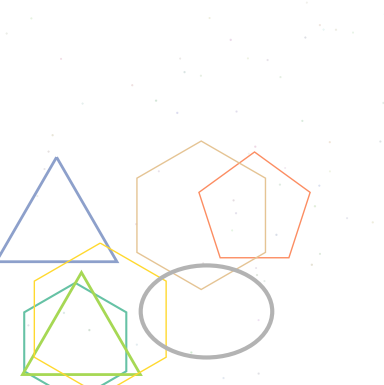[{"shape": "hexagon", "thickness": 1.5, "radius": 0.77, "center": [0.195, 0.112]}, {"shape": "pentagon", "thickness": 1, "radius": 0.76, "center": [0.661, 0.453]}, {"shape": "triangle", "thickness": 2, "radius": 0.91, "center": [0.147, 0.411]}, {"shape": "triangle", "thickness": 2, "radius": 0.88, "center": [0.212, 0.115]}, {"shape": "hexagon", "thickness": 1, "radius": 0.99, "center": [0.26, 0.171]}, {"shape": "hexagon", "thickness": 1, "radius": 0.96, "center": [0.523, 0.441]}, {"shape": "oval", "thickness": 3, "radius": 0.85, "center": [0.536, 0.191]}]